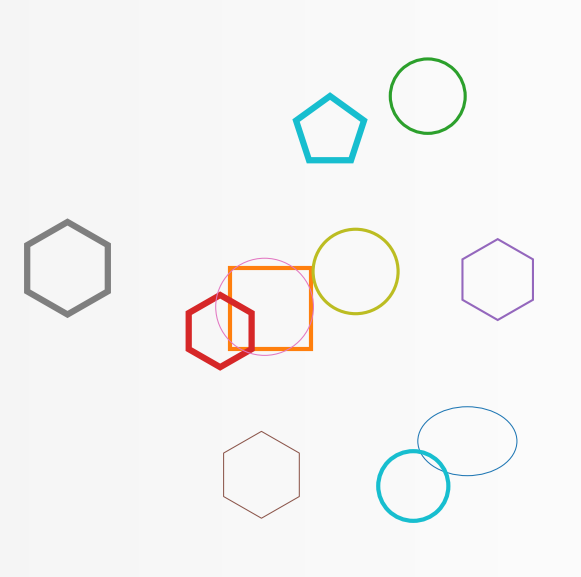[{"shape": "oval", "thickness": 0.5, "radius": 0.43, "center": [0.804, 0.235]}, {"shape": "square", "thickness": 2, "radius": 0.35, "center": [0.465, 0.464]}, {"shape": "circle", "thickness": 1.5, "radius": 0.32, "center": [0.736, 0.833]}, {"shape": "hexagon", "thickness": 3, "radius": 0.31, "center": [0.379, 0.426]}, {"shape": "hexagon", "thickness": 1, "radius": 0.35, "center": [0.856, 0.515]}, {"shape": "hexagon", "thickness": 0.5, "radius": 0.38, "center": [0.45, 0.177]}, {"shape": "circle", "thickness": 0.5, "radius": 0.42, "center": [0.455, 0.468]}, {"shape": "hexagon", "thickness": 3, "radius": 0.4, "center": [0.116, 0.535]}, {"shape": "circle", "thickness": 1.5, "radius": 0.37, "center": [0.612, 0.529]}, {"shape": "pentagon", "thickness": 3, "radius": 0.31, "center": [0.568, 0.771]}, {"shape": "circle", "thickness": 2, "radius": 0.3, "center": [0.711, 0.158]}]